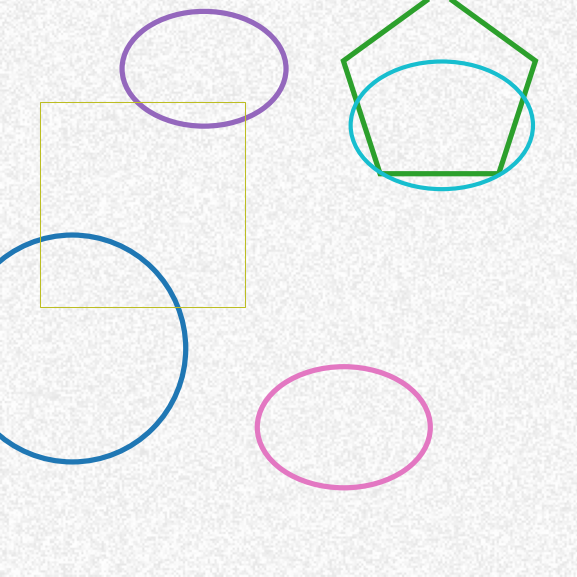[{"shape": "circle", "thickness": 2.5, "radius": 0.98, "center": [0.125, 0.396]}, {"shape": "pentagon", "thickness": 2.5, "radius": 0.87, "center": [0.761, 0.84]}, {"shape": "oval", "thickness": 2.5, "radius": 0.71, "center": [0.353, 0.88]}, {"shape": "oval", "thickness": 2.5, "radius": 0.75, "center": [0.595, 0.259]}, {"shape": "square", "thickness": 0.5, "radius": 0.89, "center": [0.246, 0.645]}, {"shape": "oval", "thickness": 2, "radius": 0.79, "center": [0.765, 0.782]}]